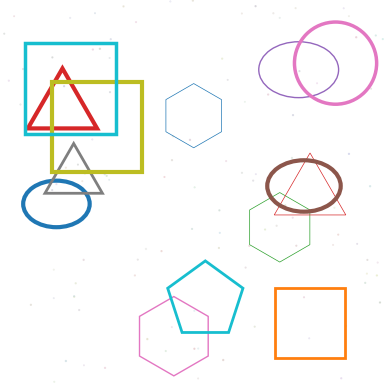[{"shape": "oval", "thickness": 3, "radius": 0.43, "center": [0.147, 0.47]}, {"shape": "hexagon", "thickness": 0.5, "radius": 0.42, "center": [0.503, 0.7]}, {"shape": "square", "thickness": 2, "radius": 0.46, "center": [0.806, 0.162]}, {"shape": "hexagon", "thickness": 0.5, "radius": 0.45, "center": [0.727, 0.41]}, {"shape": "triangle", "thickness": 0.5, "radius": 0.54, "center": [0.805, 0.495]}, {"shape": "triangle", "thickness": 3, "radius": 0.52, "center": [0.162, 0.718]}, {"shape": "oval", "thickness": 1, "radius": 0.52, "center": [0.776, 0.819]}, {"shape": "oval", "thickness": 3, "radius": 0.48, "center": [0.79, 0.517]}, {"shape": "circle", "thickness": 2.5, "radius": 0.53, "center": [0.872, 0.836]}, {"shape": "hexagon", "thickness": 1, "radius": 0.51, "center": [0.452, 0.127]}, {"shape": "triangle", "thickness": 2, "radius": 0.43, "center": [0.191, 0.541]}, {"shape": "square", "thickness": 3, "radius": 0.59, "center": [0.251, 0.67]}, {"shape": "square", "thickness": 2.5, "radius": 0.59, "center": [0.182, 0.77]}, {"shape": "pentagon", "thickness": 2, "radius": 0.51, "center": [0.533, 0.22]}]